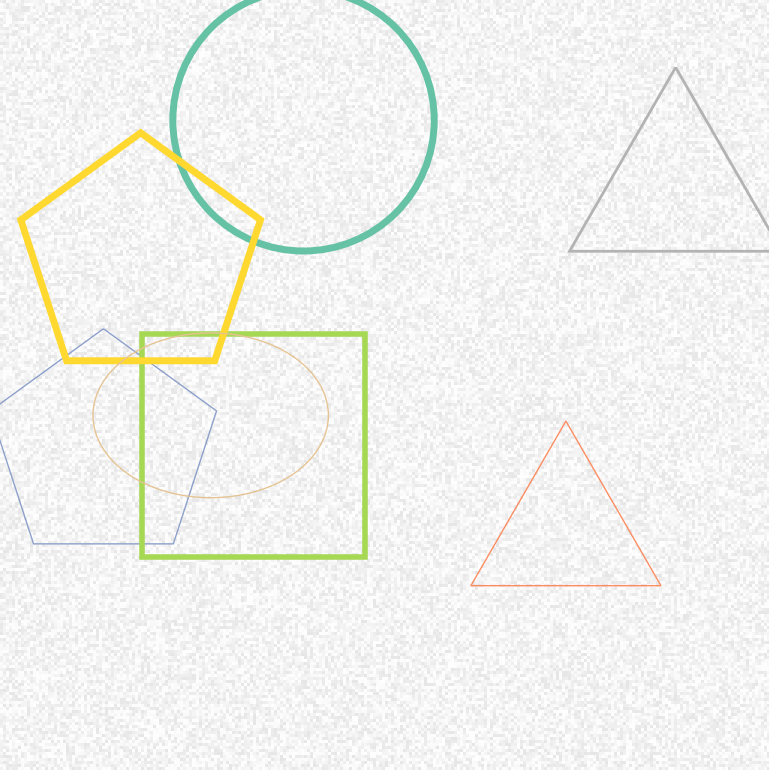[{"shape": "circle", "thickness": 2.5, "radius": 0.85, "center": [0.394, 0.844]}, {"shape": "triangle", "thickness": 0.5, "radius": 0.71, "center": [0.735, 0.311]}, {"shape": "pentagon", "thickness": 0.5, "radius": 0.77, "center": [0.134, 0.419]}, {"shape": "square", "thickness": 2, "radius": 0.72, "center": [0.329, 0.422]}, {"shape": "pentagon", "thickness": 2.5, "radius": 0.82, "center": [0.183, 0.664]}, {"shape": "oval", "thickness": 0.5, "radius": 0.76, "center": [0.274, 0.461]}, {"shape": "triangle", "thickness": 1, "radius": 0.8, "center": [0.877, 0.753]}]